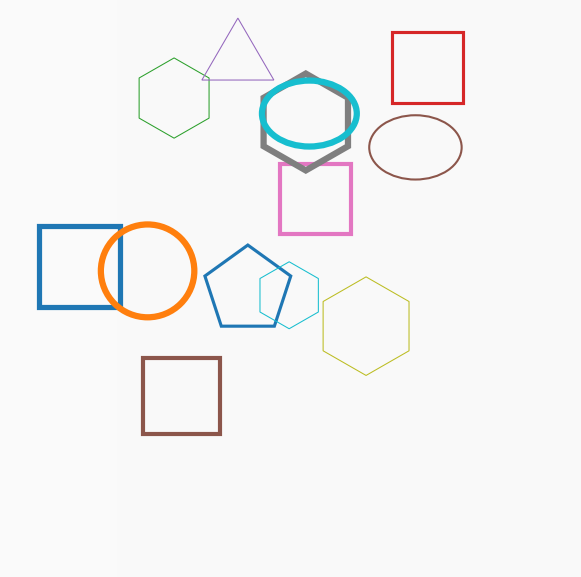[{"shape": "pentagon", "thickness": 1.5, "radius": 0.39, "center": [0.426, 0.497]}, {"shape": "square", "thickness": 2.5, "radius": 0.35, "center": [0.137, 0.538]}, {"shape": "circle", "thickness": 3, "radius": 0.4, "center": [0.254, 0.53]}, {"shape": "hexagon", "thickness": 0.5, "radius": 0.35, "center": [0.3, 0.829]}, {"shape": "square", "thickness": 1.5, "radius": 0.31, "center": [0.735, 0.882]}, {"shape": "triangle", "thickness": 0.5, "radius": 0.36, "center": [0.409, 0.896]}, {"shape": "oval", "thickness": 1, "radius": 0.4, "center": [0.715, 0.744]}, {"shape": "square", "thickness": 2, "radius": 0.33, "center": [0.312, 0.314]}, {"shape": "square", "thickness": 2, "radius": 0.3, "center": [0.542, 0.654]}, {"shape": "hexagon", "thickness": 3, "radius": 0.42, "center": [0.526, 0.788]}, {"shape": "hexagon", "thickness": 0.5, "radius": 0.43, "center": [0.63, 0.434]}, {"shape": "hexagon", "thickness": 0.5, "radius": 0.29, "center": [0.497, 0.488]}, {"shape": "oval", "thickness": 3, "radius": 0.41, "center": [0.532, 0.803]}]